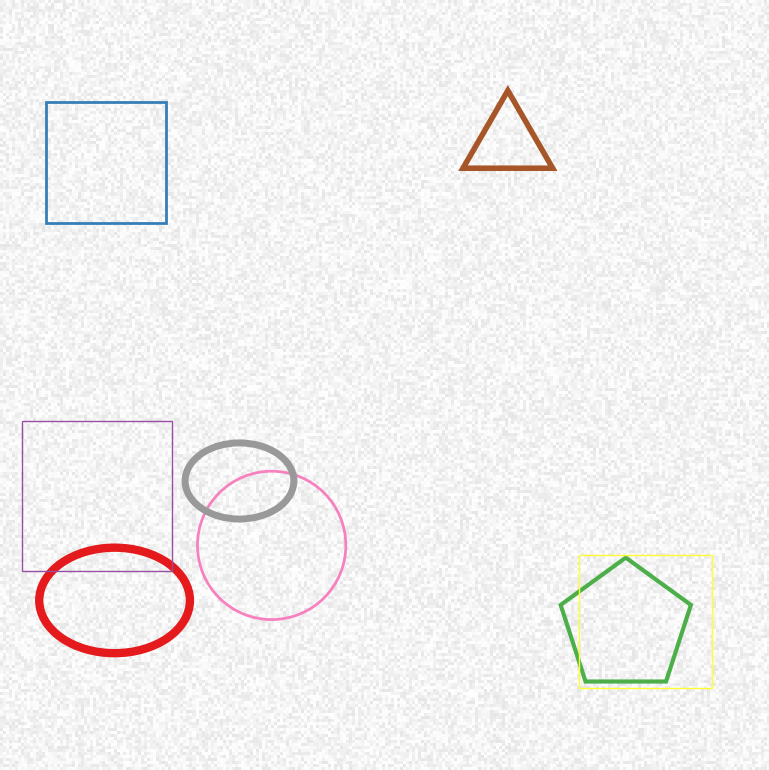[{"shape": "oval", "thickness": 3, "radius": 0.49, "center": [0.149, 0.22]}, {"shape": "square", "thickness": 1, "radius": 0.39, "center": [0.138, 0.789]}, {"shape": "pentagon", "thickness": 1.5, "radius": 0.44, "center": [0.813, 0.187]}, {"shape": "square", "thickness": 0.5, "radius": 0.49, "center": [0.126, 0.356]}, {"shape": "square", "thickness": 0.5, "radius": 0.43, "center": [0.839, 0.193]}, {"shape": "triangle", "thickness": 2, "radius": 0.34, "center": [0.66, 0.815]}, {"shape": "circle", "thickness": 1, "radius": 0.48, "center": [0.353, 0.292]}, {"shape": "oval", "thickness": 2.5, "radius": 0.35, "center": [0.311, 0.375]}]